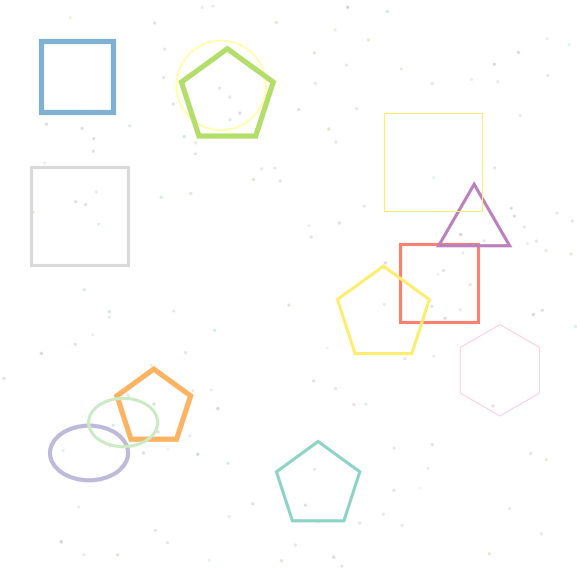[{"shape": "pentagon", "thickness": 1.5, "radius": 0.38, "center": [0.551, 0.159]}, {"shape": "circle", "thickness": 1, "radius": 0.39, "center": [0.383, 0.851]}, {"shape": "oval", "thickness": 2, "radius": 0.34, "center": [0.154, 0.215]}, {"shape": "square", "thickness": 1.5, "radius": 0.34, "center": [0.76, 0.509]}, {"shape": "square", "thickness": 2.5, "radius": 0.31, "center": [0.133, 0.867]}, {"shape": "pentagon", "thickness": 2.5, "radius": 0.34, "center": [0.266, 0.293]}, {"shape": "pentagon", "thickness": 2.5, "radius": 0.42, "center": [0.394, 0.831]}, {"shape": "hexagon", "thickness": 0.5, "radius": 0.4, "center": [0.866, 0.358]}, {"shape": "square", "thickness": 1.5, "radius": 0.42, "center": [0.138, 0.625]}, {"shape": "triangle", "thickness": 1.5, "radius": 0.35, "center": [0.821, 0.609]}, {"shape": "oval", "thickness": 1.5, "radius": 0.3, "center": [0.213, 0.268]}, {"shape": "square", "thickness": 0.5, "radius": 0.43, "center": [0.75, 0.718]}, {"shape": "pentagon", "thickness": 1.5, "radius": 0.42, "center": [0.664, 0.455]}]